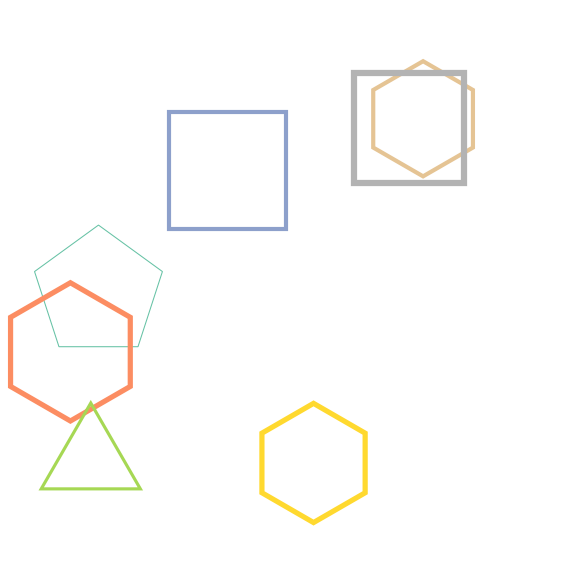[{"shape": "pentagon", "thickness": 0.5, "radius": 0.58, "center": [0.171, 0.493]}, {"shape": "hexagon", "thickness": 2.5, "radius": 0.6, "center": [0.122, 0.39]}, {"shape": "square", "thickness": 2, "radius": 0.51, "center": [0.394, 0.704]}, {"shape": "triangle", "thickness": 1.5, "radius": 0.5, "center": [0.157, 0.202]}, {"shape": "hexagon", "thickness": 2.5, "radius": 0.52, "center": [0.543, 0.197]}, {"shape": "hexagon", "thickness": 2, "radius": 0.5, "center": [0.733, 0.793]}, {"shape": "square", "thickness": 3, "radius": 0.48, "center": [0.708, 0.777]}]